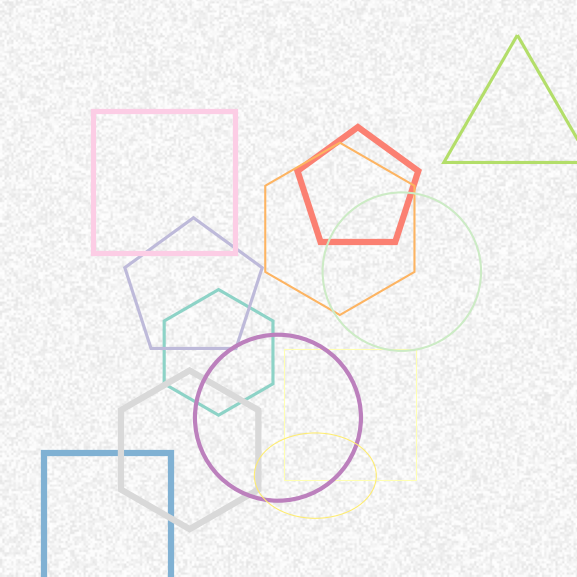[{"shape": "hexagon", "thickness": 1.5, "radius": 0.54, "center": [0.378, 0.389]}, {"shape": "square", "thickness": 0.5, "radius": 0.57, "center": [0.606, 0.281]}, {"shape": "pentagon", "thickness": 1.5, "radius": 0.63, "center": [0.335, 0.497]}, {"shape": "pentagon", "thickness": 3, "radius": 0.55, "center": [0.62, 0.669]}, {"shape": "square", "thickness": 3, "radius": 0.55, "center": [0.186, 0.105]}, {"shape": "hexagon", "thickness": 1, "radius": 0.75, "center": [0.589, 0.603]}, {"shape": "triangle", "thickness": 1.5, "radius": 0.74, "center": [0.896, 0.791]}, {"shape": "square", "thickness": 2.5, "radius": 0.62, "center": [0.284, 0.684]}, {"shape": "hexagon", "thickness": 3, "radius": 0.69, "center": [0.328, 0.22]}, {"shape": "circle", "thickness": 2, "radius": 0.72, "center": [0.481, 0.276]}, {"shape": "circle", "thickness": 1, "radius": 0.69, "center": [0.696, 0.529]}, {"shape": "oval", "thickness": 0.5, "radius": 0.53, "center": [0.546, 0.176]}]